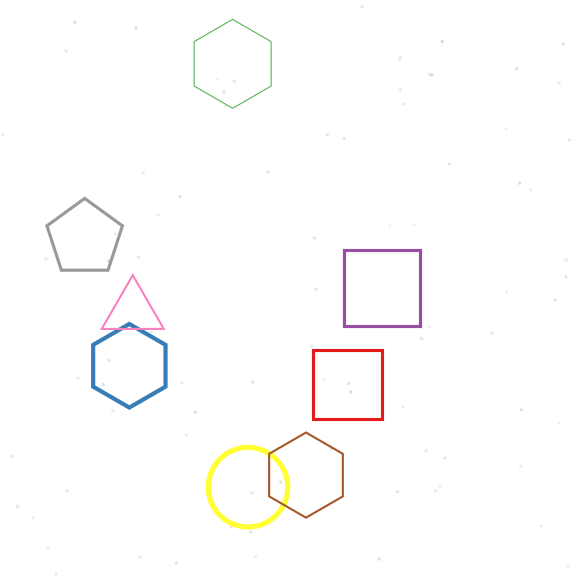[{"shape": "square", "thickness": 1.5, "radius": 0.3, "center": [0.602, 0.333]}, {"shape": "hexagon", "thickness": 2, "radius": 0.36, "center": [0.224, 0.366]}, {"shape": "hexagon", "thickness": 0.5, "radius": 0.38, "center": [0.403, 0.889]}, {"shape": "square", "thickness": 1.5, "radius": 0.33, "center": [0.661, 0.5]}, {"shape": "circle", "thickness": 2.5, "radius": 0.34, "center": [0.429, 0.156]}, {"shape": "hexagon", "thickness": 1, "radius": 0.37, "center": [0.53, 0.176]}, {"shape": "triangle", "thickness": 1, "radius": 0.31, "center": [0.23, 0.461]}, {"shape": "pentagon", "thickness": 1.5, "radius": 0.34, "center": [0.147, 0.587]}]